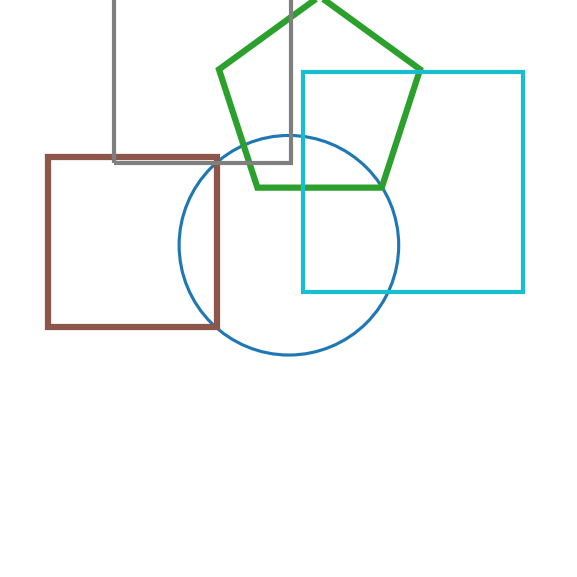[{"shape": "circle", "thickness": 1.5, "radius": 0.95, "center": [0.5, 0.574]}, {"shape": "pentagon", "thickness": 3, "radius": 0.92, "center": [0.553, 0.822]}, {"shape": "square", "thickness": 3, "radius": 0.73, "center": [0.229, 0.58]}, {"shape": "square", "thickness": 2, "radius": 0.77, "center": [0.35, 0.871]}, {"shape": "square", "thickness": 2, "radius": 0.95, "center": [0.715, 0.683]}]